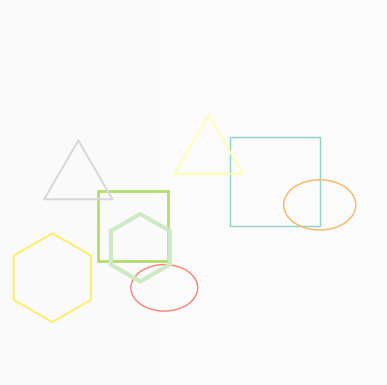[{"shape": "square", "thickness": 1, "radius": 0.58, "center": [0.709, 0.528]}, {"shape": "triangle", "thickness": 1.5, "radius": 0.51, "center": [0.539, 0.599]}, {"shape": "oval", "thickness": 1, "radius": 0.43, "center": [0.424, 0.252]}, {"shape": "oval", "thickness": 1, "radius": 0.47, "center": [0.825, 0.468]}, {"shape": "square", "thickness": 2, "radius": 0.45, "center": [0.343, 0.413]}, {"shape": "triangle", "thickness": 1.5, "radius": 0.51, "center": [0.202, 0.533]}, {"shape": "hexagon", "thickness": 3, "radius": 0.44, "center": [0.362, 0.357]}, {"shape": "hexagon", "thickness": 1.5, "radius": 0.58, "center": [0.135, 0.279]}]